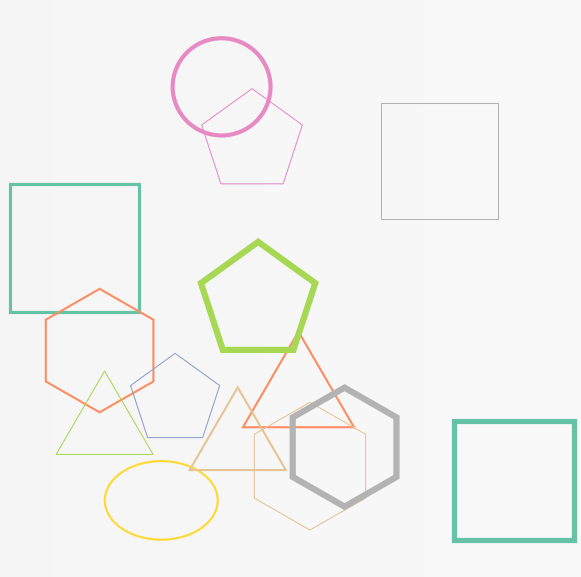[{"shape": "square", "thickness": 2.5, "radius": 0.52, "center": [0.885, 0.167]}, {"shape": "square", "thickness": 1.5, "radius": 0.55, "center": [0.128, 0.57]}, {"shape": "hexagon", "thickness": 1, "radius": 0.53, "center": [0.171, 0.392]}, {"shape": "triangle", "thickness": 1, "radius": 0.55, "center": [0.514, 0.315]}, {"shape": "pentagon", "thickness": 0.5, "radius": 0.4, "center": [0.301, 0.307]}, {"shape": "pentagon", "thickness": 0.5, "radius": 0.46, "center": [0.434, 0.755]}, {"shape": "circle", "thickness": 2, "radius": 0.42, "center": [0.381, 0.849]}, {"shape": "triangle", "thickness": 0.5, "radius": 0.48, "center": [0.18, 0.26]}, {"shape": "pentagon", "thickness": 3, "radius": 0.52, "center": [0.444, 0.477]}, {"shape": "oval", "thickness": 1, "radius": 0.49, "center": [0.277, 0.133]}, {"shape": "hexagon", "thickness": 0.5, "radius": 0.55, "center": [0.533, 0.192]}, {"shape": "triangle", "thickness": 1, "radius": 0.48, "center": [0.409, 0.233]}, {"shape": "square", "thickness": 0.5, "radius": 0.5, "center": [0.756, 0.72]}, {"shape": "hexagon", "thickness": 3, "radius": 0.52, "center": [0.593, 0.225]}]